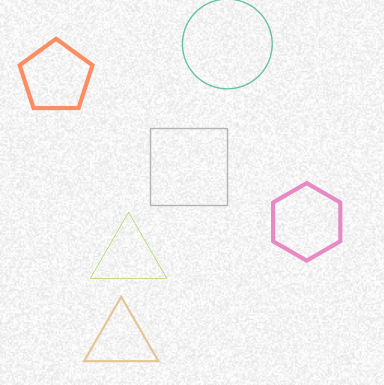[{"shape": "circle", "thickness": 1, "radius": 0.58, "center": [0.59, 0.886]}, {"shape": "pentagon", "thickness": 3, "radius": 0.5, "center": [0.146, 0.8]}, {"shape": "hexagon", "thickness": 3, "radius": 0.5, "center": [0.797, 0.424]}, {"shape": "triangle", "thickness": 0.5, "radius": 0.57, "center": [0.334, 0.334]}, {"shape": "triangle", "thickness": 1.5, "radius": 0.56, "center": [0.315, 0.118]}, {"shape": "square", "thickness": 1, "radius": 0.5, "center": [0.49, 0.568]}]